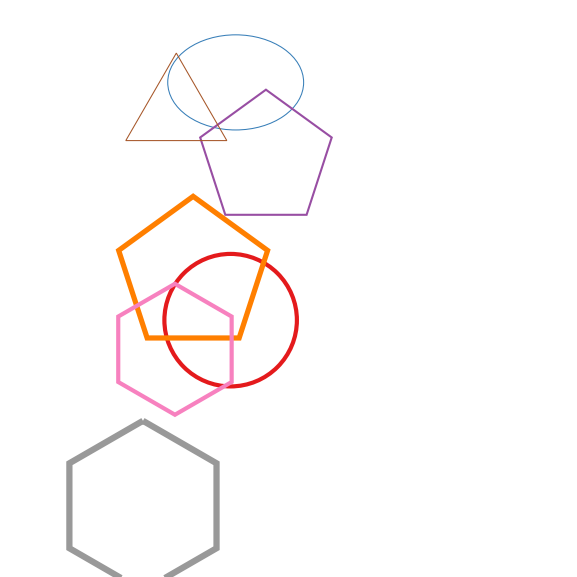[{"shape": "circle", "thickness": 2, "radius": 0.57, "center": [0.399, 0.445]}, {"shape": "oval", "thickness": 0.5, "radius": 0.59, "center": [0.408, 0.856]}, {"shape": "pentagon", "thickness": 1, "radius": 0.6, "center": [0.461, 0.724]}, {"shape": "pentagon", "thickness": 2.5, "radius": 0.68, "center": [0.334, 0.524]}, {"shape": "triangle", "thickness": 0.5, "radius": 0.51, "center": [0.305, 0.806]}, {"shape": "hexagon", "thickness": 2, "radius": 0.57, "center": [0.303, 0.394]}, {"shape": "hexagon", "thickness": 3, "radius": 0.74, "center": [0.248, 0.123]}]